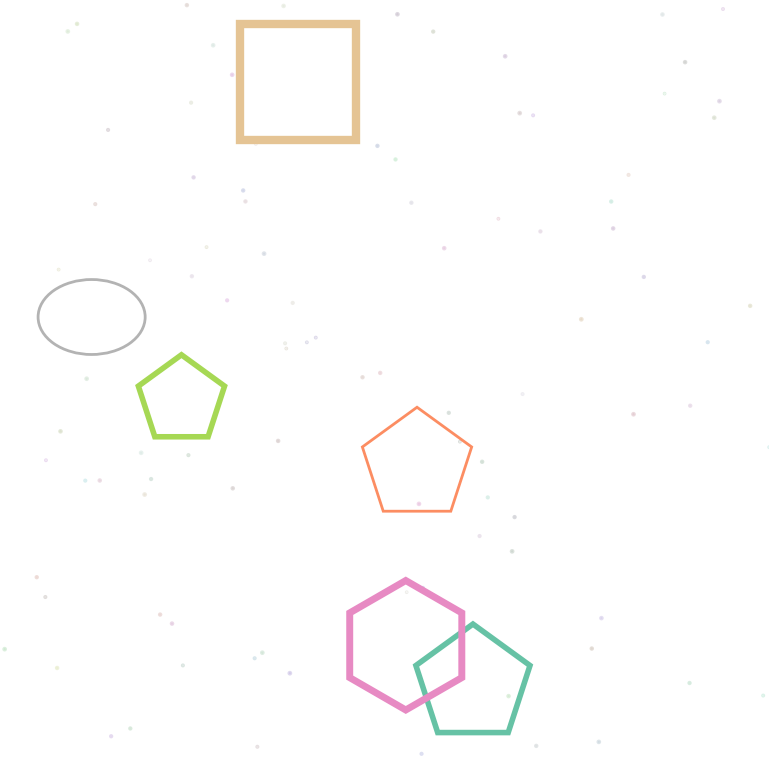[{"shape": "pentagon", "thickness": 2, "radius": 0.39, "center": [0.614, 0.112]}, {"shape": "pentagon", "thickness": 1, "radius": 0.37, "center": [0.542, 0.396]}, {"shape": "hexagon", "thickness": 2.5, "radius": 0.42, "center": [0.527, 0.162]}, {"shape": "pentagon", "thickness": 2, "radius": 0.29, "center": [0.236, 0.48]}, {"shape": "square", "thickness": 3, "radius": 0.38, "center": [0.387, 0.894]}, {"shape": "oval", "thickness": 1, "radius": 0.35, "center": [0.119, 0.588]}]